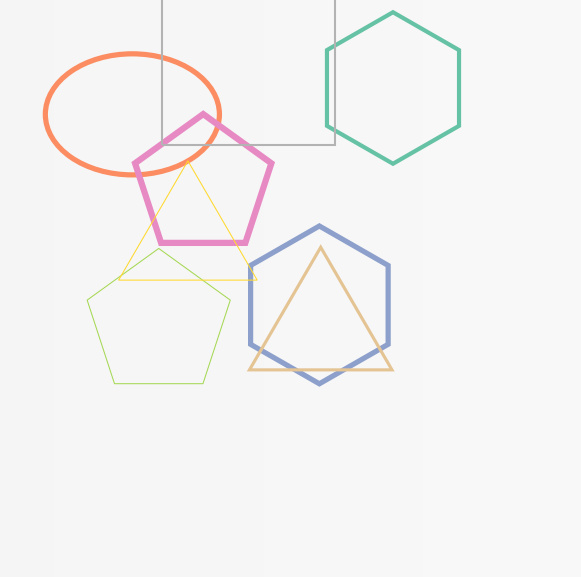[{"shape": "hexagon", "thickness": 2, "radius": 0.66, "center": [0.676, 0.847]}, {"shape": "oval", "thickness": 2.5, "radius": 0.75, "center": [0.228, 0.801]}, {"shape": "hexagon", "thickness": 2.5, "radius": 0.68, "center": [0.549, 0.471]}, {"shape": "pentagon", "thickness": 3, "radius": 0.62, "center": [0.35, 0.678]}, {"shape": "pentagon", "thickness": 0.5, "radius": 0.65, "center": [0.273, 0.439]}, {"shape": "triangle", "thickness": 0.5, "radius": 0.69, "center": [0.323, 0.583]}, {"shape": "triangle", "thickness": 1.5, "radius": 0.71, "center": [0.552, 0.429]}, {"shape": "square", "thickness": 1, "radius": 0.74, "center": [0.427, 0.896]}]